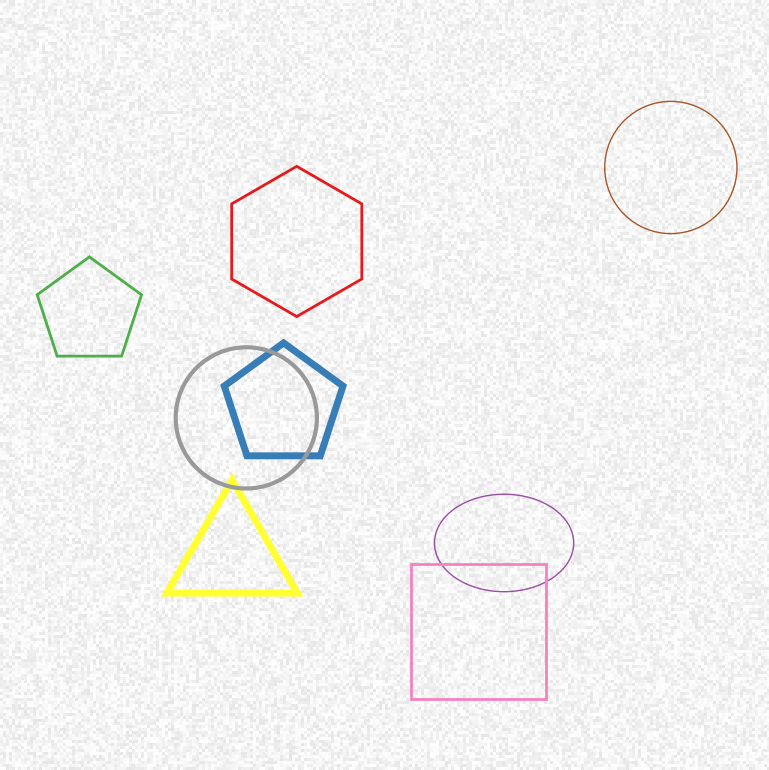[{"shape": "hexagon", "thickness": 1, "radius": 0.49, "center": [0.385, 0.686]}, {"shape": "pentagon", "thickness": 2.5, "radius": 0.41, "center": [0.368, 0.474]}, {"shape": "pentagon", "thickness": 1, "radius": 0.36, "center": [0.116, 0.595]}, {"shape": "oval", "thickness": 0.5, "radius": 0.45, "center": [0.655, 0.295]}, {"shape": "triangle", "thickness": 2.5, "radius": 0.49, "center": [0.301, 0.279]}, {"shape": "circle", "thickness": 0.5, "radius": 0.43, "center": [0.871, 0.782]}, {"shape": "square", "thickness": 1, "radius": 0.44, "center": [0.622, 0.18]}, {"shape": "circle", "thickness": 1.5, "radius": 0.46, "center": [0.32, 0.457]}]